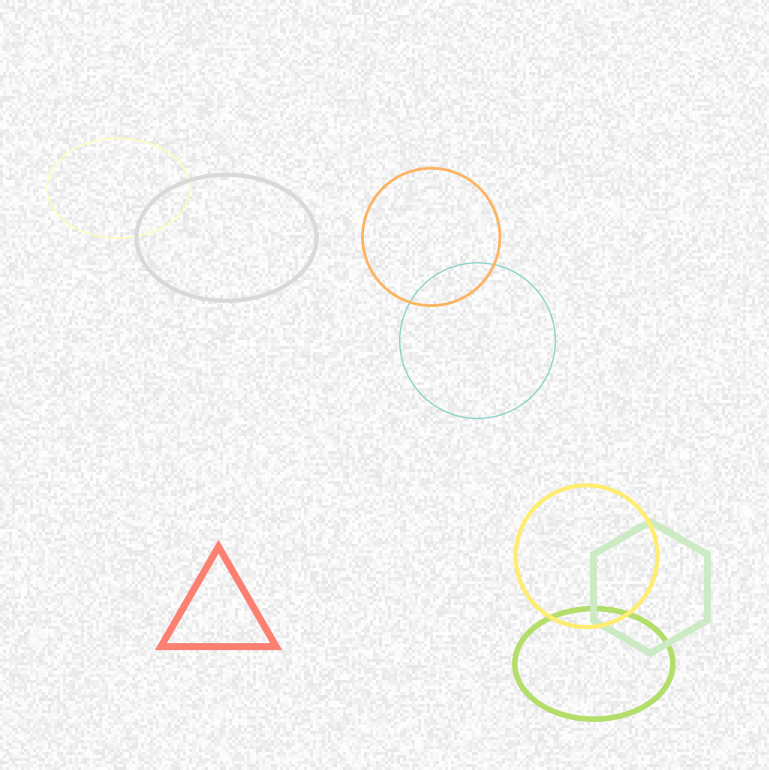[{"shape": "circle", "thickness": 0.5, "radius": 0.51, "center": [0.62, 0.558]}, {"shape": "oval", "thickness": 0.5, "radius": 0.46, "center": [0.154, 0.756]}, {"shape": "triangle", "thickness": 2.5, "radius": 0.43, "center": [0.284, 0.203]}, {"shape": "circle", "thickness": 1, "radius": 0.45, "center": [0.56, 0.692]}, {"shape": "oval", "thickness": 2, "radius": 0.51, "center": [0.771, 0.138]}, {"shape": "oval", "thickness": 1.5, "radius": 0.58, "center": [0.294, 0.691]}, {"shape": "hexagon", "thickness": 2.5, "radius": 0.43, "center": [0.845, 0.237]}, {"shape": "circle", "thickness": 1.5, "radius": 0.46, "center": [0.762, 0.278]}]